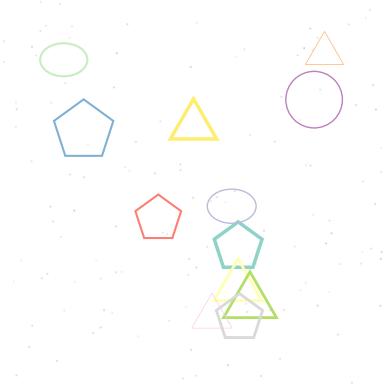[{"shape": "pentagon", "thickness": 2.5, "radius": 0.33, "center": [0.619, 0.358]}, {"shape": "triangle", "thickness": 2, "radius": 0.36, "center": [0.618, 0.255]}, {"shape": "oval", "thickness": 1, "radius": 0.32, "center": [0.602, 0.464]}, {"shape": "pentagon", "thickness": 1.5, "radius": 0.31, "center": [0.411, 0.432]}, {"shape": "pentagon", "thickness": 1.5, "radius": 0.41, "center": [0.217, 0.661]}, {"shape": "triangle", "thickness": 0.5, "radius": 0.29, "center": [0.843, 0.861]}, {"shape": "triangle", "thickness": 2, "radius": 0.4, "center": [0.649, 0.215]}, {"shape": "triangle", "thickness": 0.5, "radius": 0.3, "center": [0.55, 0.178]}, {"shape": "pentagon", "thickness": 2, "radius": 0.32, "center": [0.622, 0.174]}, {"shape": "circle", "thickness": 1, "radius": 0.37, "center": [0.816, 0.741]}, {"shape": "oval", "thickness": 1.5, "radius": 0.31, "center": [0.166, 0.845]}, {"shape": "triangle", "thickness": 2.5, "radius": 0.35, "center": [0.503, 0.674]}]